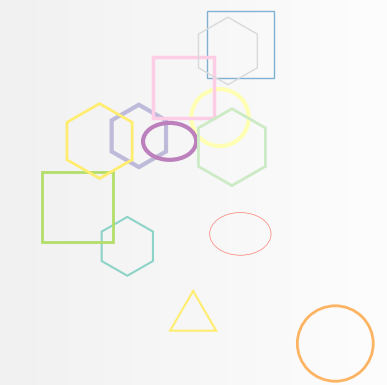[{"shape": "hexagon", "thickness": 1.5, "radius": 0.38, "center": [0.329, 0.36]}, {"shape": "circle", "thickness": 3, "radius": 0.37, "center": [0.568, 0.694]}, {"shape": "hexagon", "thickness": 3, "radius": 0.41, "center": [0.358, 0.647]}, {"shape": "oval", "thickness": 0.5, "radius": 0.4, "center": [0.62, 0.392]}, {"shape": "square", "thickness": 1, "radius": 0.44, "center": [0.621, 0.884]}, {"shape": "circle", "thickness": 2, "radius": 0.49, "center": [0.865, 0.108]}, {"shape": "square", "thickness": 2, "radius": 0.45, "center": [0.2, 0.462]}, {"shape": "square", "thickness": 2.5, "radius": 0.4, "center": [0.474, 0.774]}, {"shape": "hexagon", "thickness": 1, "radius": 0.44, "center": [0.588, 0.868]}, {"shape": "oval", "thickness": 3, "radius": 0.34, "center": [0.438, 0.633]}, {"shape": "hexagon", "thickness": 2, "radius": 0.5, "center": [0.599, 0.618]}, {"shape": "hexagon", "thickness": 2, "radius": 0.49, "center": [0.257, 0.634]}, {"shape": "triangle", "thickness": 1.5, "radius": 0.34, "center": [0.498, 0.175]}]